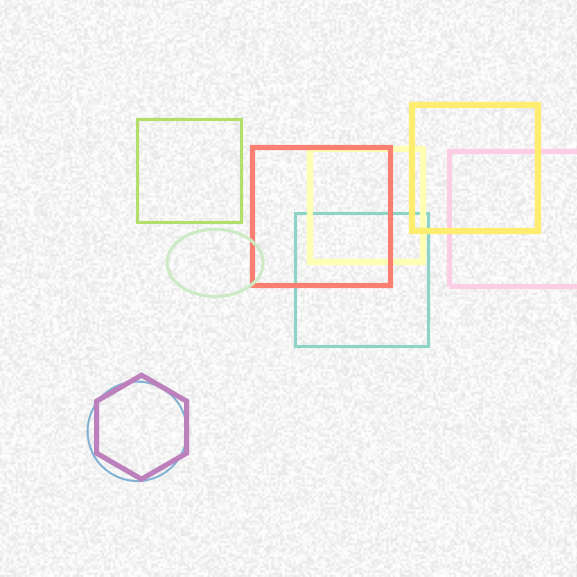[{"shape": "square", "thickness": 1.5, "radius": 0.58, "center": [0.625, 0.515]}, {"shape": "square", "thickness": 3, "radius": 0.49, "center": [0.635, 0.643]}, {"shape": "square", "thickness": 2.5, "radius": 0.6, "center": [0.556, 0.625]}, {"shape": "circle", "thickness": 1, "radius": 0.43, "center": [0.238, 0.252]}, {"shape": "square", "thickness": 1.5, "radius": 0.45, "center": [0.327, 0.704]}, {"shape": "square", "thickness": 2.5, "radius": 0.59, "center": [0.896, 0.621]}, {"shape": "hexagon", "thickness": 2.5, "radius": 0.45, "center": [0.245, 0.259]}, {"shape": "oval", "thickness": 1.5, "radius": 0.42, "center": [0.373, 0.544]}, {"shape": "square", "thickness": 3, "radius": 0.55, "center": [0.823, 0.708]}]